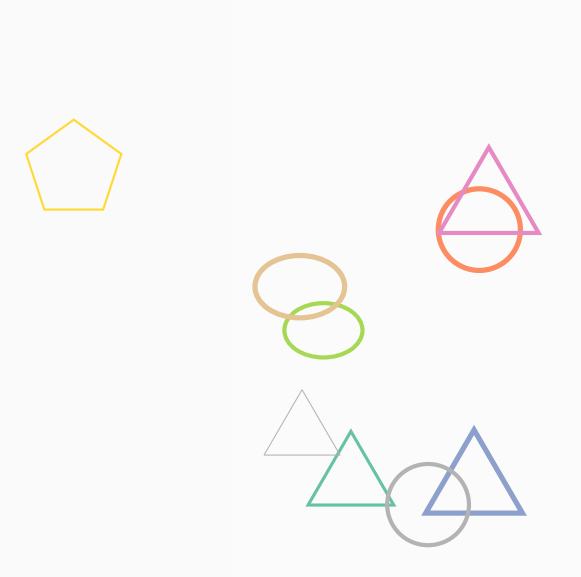[{"shape": "triangle", "thickness": 1.5, "radius": 0.43, "center": [0.604, 0.167]}, {"shape": "circle", "thickness": 2.5, "radius": 0.35, "center": [0.825, 0.602]}, {"shape": "triangle", "thickness": 2.5, "radius": 0.48, "center": [0.816, 0.159]}, {"shape": "triangle", "thickness": 2, "radius": 0.49, "center": [0.841, 0.645]}, {"shape": "oval", "thickness": 2, "radius": 0.34, "center": [0.556, 0.427]}, {"shape": "pentagon", "thickness": 1, "radius": 0.43, "center": [0.127, 0.706]}, {"shape": "oval", "thickness": 2.5, "radius": 0.39, "center": [0.516, 0.503]}, {"shape": "circle", "thickness": 2, "radius": 0.35, "center": [0.736, 0.125]}, {"shape": "triangle", "thickness": 0.5, "radius": 0.38, "center": [0.52, 0.249]}]